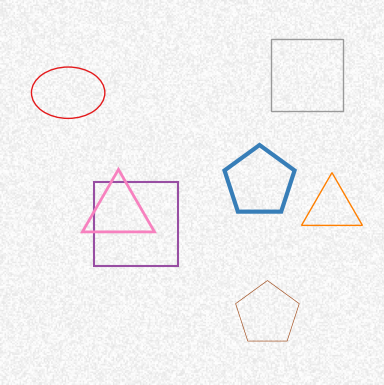[{"shape": "oval", "thickness": 1, "radius": 0.48, "center": [0.177, 0.759]}, {"shape": "pentagon", "thickness": 3, "radius": 0.48, "center": [0.674, 0.528]}, {"shape": "square", "thickness": 1.5, "radius": 0.55, "center": [0.352, 0.418]}, {"shape": "triangle", "thickness": 1, "radius": 0.46, "center": [0.862, 0.46]}, {"shape": "pentagon", "thickness": 0.5, "radius": 0.43, "center": [0.695, 0.184]}, {"shape": "triangle", "thickness": 2, "radius": 0.54, "center": [0.308, 0.452]}, {"shape": "square", "thickness": 1, "radius": 0.47, "center": [0.798, 0.805]}]